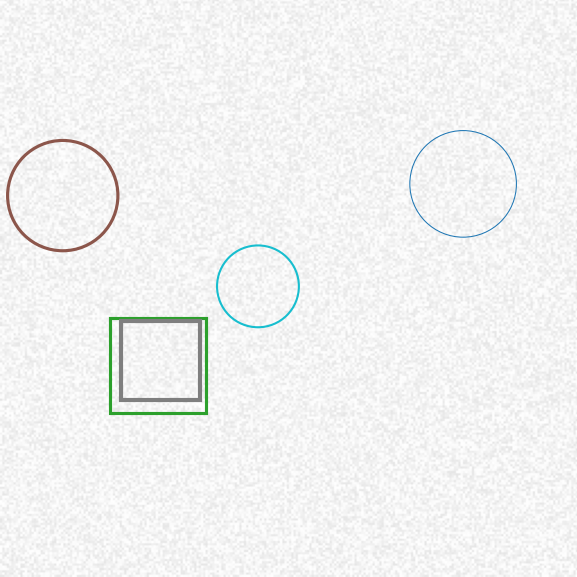[{"shape": "circle", "thickness": 0.5, "radius": 0.46, "center": [0.802, 0.681]}, {"shape": "square", "thickness": 1.5, "radius": 0.42, "center": [0.274, 0.366]}, {"shape": "circle", "thickness": 1.5, "radius": 0.48, "center": [0.109, 0.66]}, {"shape": "square", "thickness": 2, "radius": 0.34, "center": [0.278, 0.375]}, {"shape": "circle", "thickness": 1, "radius": 0.35, "center": [0.447, 0.503]}]